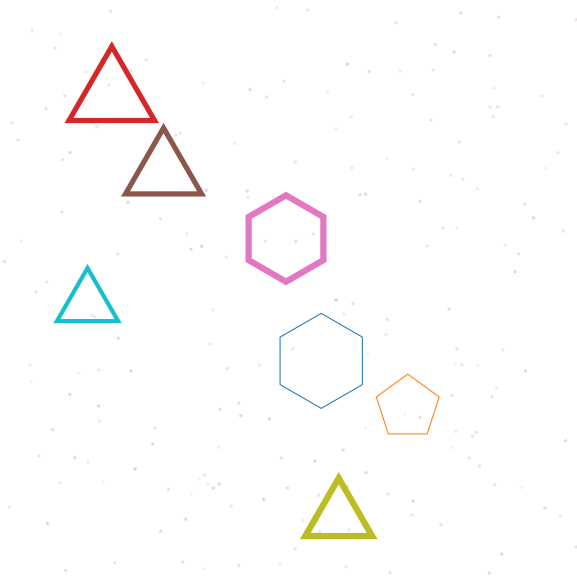[{"shape": "hexagon", "thickness": 0.5, "radius": 0.41, "center": [0.556, 0.374]}, {"shape": "pentagon", "thickness": 0.5, "radius": 0.29, "center": [0.706, 0.294]}, {"shape": "triangle", "thickness": 2.5, "radius": 0.43, "center": [0.194, 0.833]}, {"shape": "triangle", "thickness": 2.5, "radius": 0.38, "center": [0.283, 0.701]}, {"shape": "hexagon", "thickness": 3, "radius": 0.37, "center": [0.495, 0.586]}, {"shape": "triangle", "thickness": 3, "radius": 0.33, "center": [0.586, 0.104]}, {"shape": "triangle", "thickness": 2, "radius": 0.31, "center": [0.152, 0.474]}]